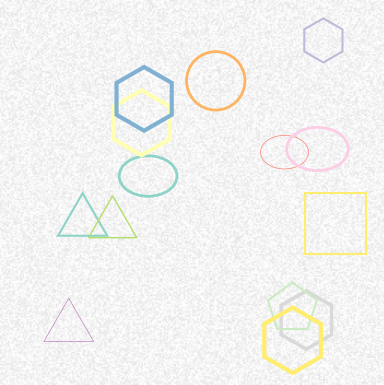[{"shape": "oval", "thickness": 2, "radius": 0.38, "center": [0.385, 0.543]}, {"shape": "triangle", "thickness": 1.5, "radius": 0.37, "center": [0.215, 0.425]}, {"shape": "hexagon", "thickness": 3, "radius": 0.42, "center": [0.368, 0.681]}, {"shape": "hexagon", "thickness": 1.5, "radius": 0.29, "center": [0.84, 0.895]}, {"shape": "oval", "thickness": 0.5, "radius": 0.31, "center": [0.739, 0.605]}, {"shape": "hexagon", "thickness": 3, "radius": 0.41, "center": [0.374, 0.743]}, {"shape": "circle", "thickness": 2, "radius": 0.38, "center": [0.56, 0.79]}, {"shape": "triangle", "thickness": 1, "radius": 0.36, "center": [0.293, 0.419]}, {"shape": "oval", "thickness": 2, "radius": 0.4, "center": [0.825, 0.613]}, {"shape": "hexagon", "thickness": 2.5, "radius": 0.38, "center": [0.796, 0.169]}, {"shape": "triangle", "thickness": 0.5, "radius": 0.37, "center": [0.179, 0.15]}, {"shape": "pentagon", "thickness": 1.5, "radius": 0.33, "center": [0.76, 0.199]}, {"shape": "square", "thickness": 1.5, "radius": 0.39, "center": [0.872, 0.419]}, {"shape": "hexagon", "thickness": 3, "radius": 0.43, "center": [0.76, 0.116]}]